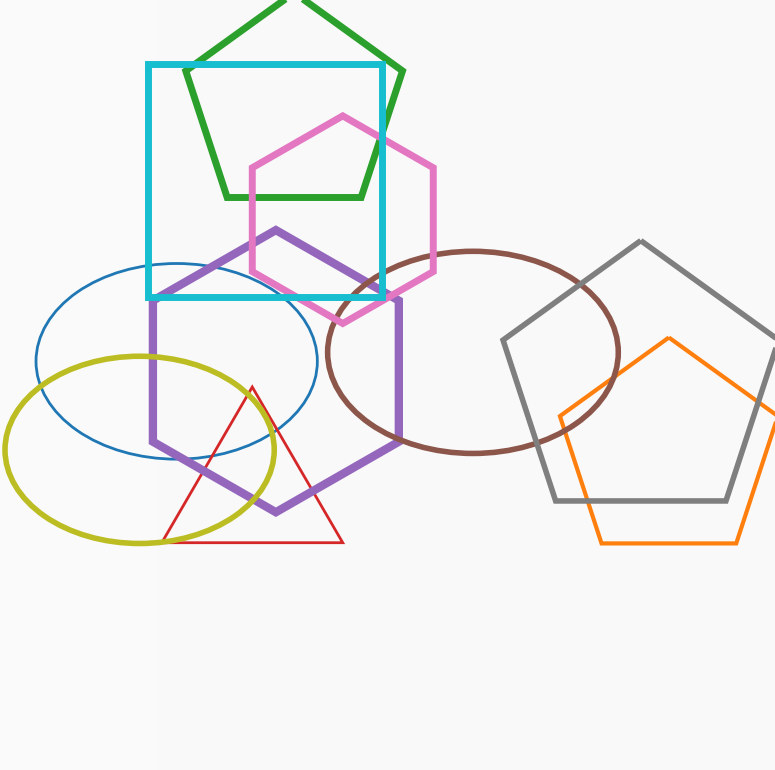[{"shape": "oval", "thickness": 1, "radius": 0.91, "center": [0.228, 0.531]}, {"shape": "pentagon", "thickness": 1.5, "radius": 0.74, "center": [0.863, 0.414]}, {"shape": "pentagon", "thickness": 2.5, "radius": 0.74, "center": [0.38, 0.862]}, {"shape": "triangle", "thickness": 1, "radius": 0.67, "center": [0.325, 0.363]}, {"shape": "hexagon", "thickness": 3, "radius": 0.92, "center": [0.356, 0.518]}, {"shape": "oval", "thickness": 2, "radius": 0.94, "center": [0.61, 0.542]}, {"shape": "hexagon", "thickness": 2.5, "radius": 0.67, "center": [0.442, 0.715]}, {"shape": "pentagon", "thickness": 2, "radius": 0.93, "center": [0.827, 0.501]}, {"shape": "oval", "thickness": 2, "radius": 0.87, "center": [0.18, 0.416]}, {"shape": "square", "thickness": 2.5, "radius": 0.76, "center": [0.342, 0.765]}]